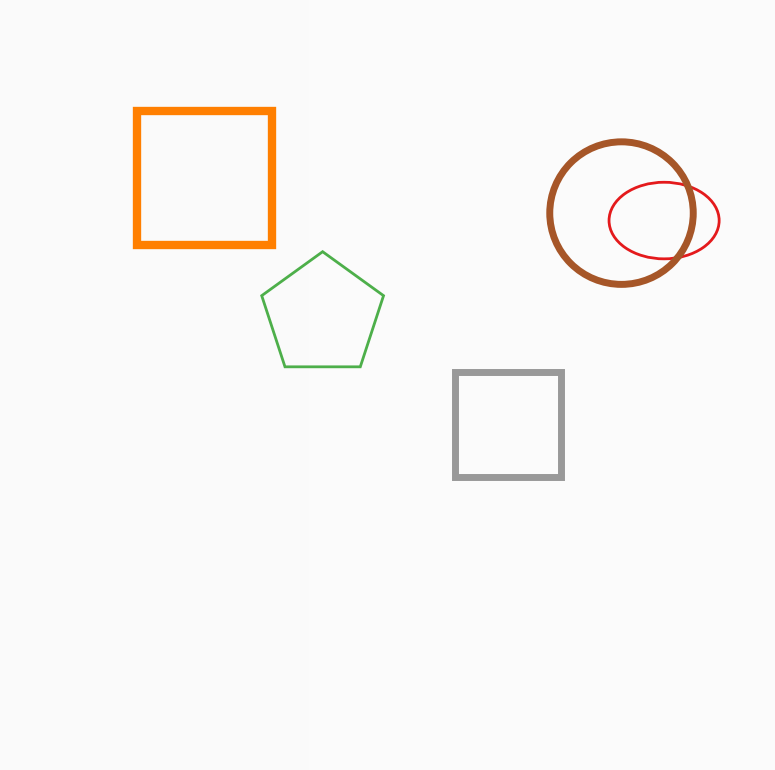[{"shape": "oval", "thickness": 1, "radius": 0.36, "center": [0.857, 0.714]}, {"shape": "pentagon", "thickness": 1, "radius": 0.41, "center": [0.416, 0.59]}, {"shape": "square", "thickness": 3, "radius": 0.44, "center": [0.264, 0.769]}, {"shape": "circle", "thickness": 2.5, "radius": 0.46, "center": [0.802, 0.723]}, {"shape": "square", "thickness": 2.5, "radius": 0.34, "center": [0.655, 0.449]}]